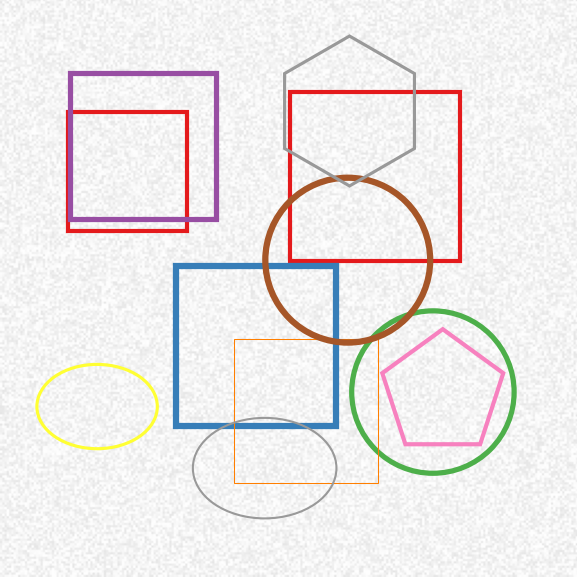[{"shape": "square", "thickness": 2, "radius": 0.74, "center": [0.65, 0.694]}, {"shape": "square", "thickness": 2, "radius": 0.52, "center": [0.221, 0.703]}, {"shape": "square", "thickness": 3, "radius": 0.69, "center": [0.443, 0.4]}, {"shape": "circle", "thickness": 2.5, "radius": 0.7, "center": [0.75, 0.32]}, {"shape": "square", "thickness": 2.5, "radius": 0.63, "center": [0.248, 0.747]}, {"shape": "square", "thickness": 0.5, "radius": 0.62, "center": [0.53, 0.287]}, {"shape": "oval", "thickness": 1.5, "radius": 0.52, "center": [0.168, 0.295]}, {"shape": "circle", "thickness": 3, "radius": 0.71, "center": [0.602, 0.549]}, {"shape": "pentagon", "thickness": 2, "radius": 0.55, "center": [0.767, 0.319]}, {"shape": "oval", "thickness": 1, "radius": 0.62, "center": [0.458, 0.189]}, {"shape": "hexagon", "thickness": 1.5, "radius": 0.65, "center": [0.605, 0.807]}]